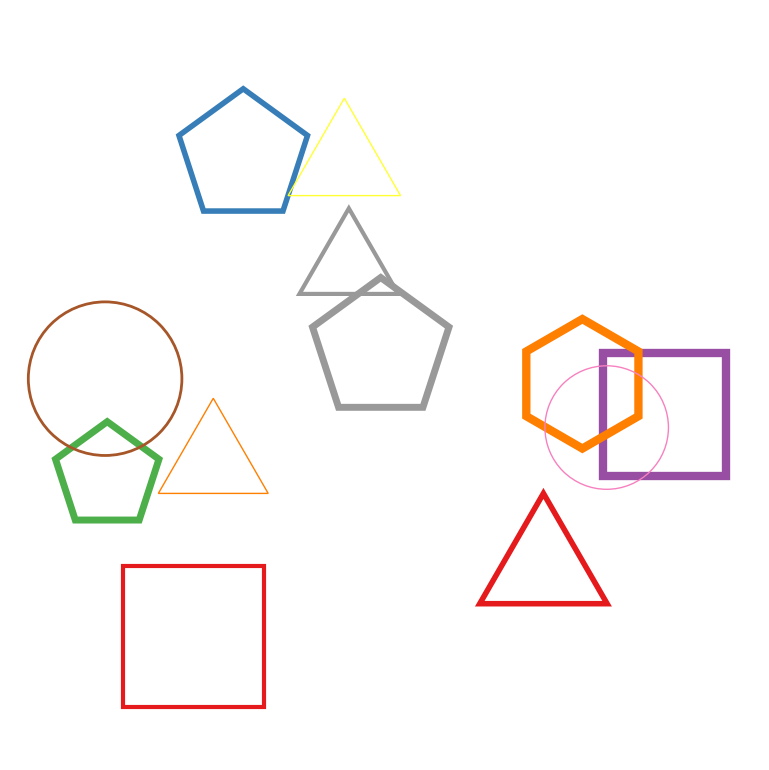[{"shape": "triangle", "thickness": 2, "radius": 0.48, "center": [0.706, 0.264]}, {"shape": "square", "thickness": 1.5, "radius": 0.46, "center": [0.252, 0.173]}, {"shape": "pentagon", "thickness": 2, "radius": 0.44, "center": [0.316, 0.797]}, {"shape": "pentagon", "thickness": 2.5, "radius": 0.35, "center": [0.139, 0.382]}, {"shape": "square", "thickness": 3, "radius": 0.4, "center": [0.862, 0.462]}, {"shape": "hexagon", "thickness": 3, "radius": 0.42, "center": [0.756, 0.502]}, {"shape": "triangle", "thickness": 0.5, "radius": 0.41, "center": [0.277, 0.4]}, {"shape": "triangle", "thickness": 0.5, "radius": 0.42, "center": [0.447, 0.788]}, {"shape": "circle", "thickness": 1, "radius": 0.5, "center": [0.136, 0.508]}, {"shape": "circle", "thickness": 0.5, "radius": 0.4, "center": [0.788, 0.445]}, {"shape": "triangle", "thickness": 1.5, "radius": 0.37, "center": [0.453, 0.655]}, {"shape": "pentagon", "thickness": 2.5, "radius": 0.47, "center": [0.494, 0.546]}]